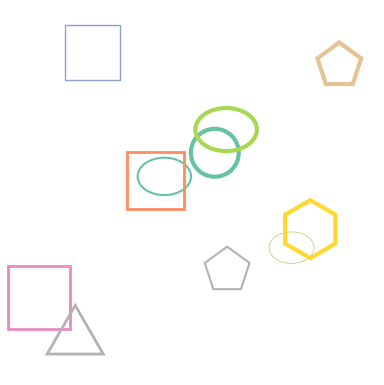[{"shape": "circle", "thickness": 3, "radius": 0.31, "center": [0.558, 0.603]}, {"shape": "oval", "thickness": 1.5, "radius": 0.35, "center": [0.427, 0.542]}, {"shape": "square", "thickness": 2, "radius": 0.37, "center": [0.404, 0.532]}, {"shape": "square", "thickness": 1, "radius": 0.36, "center": [0.24, 0.864]}, {"shape": "square", "thickness": 2, "radius": 0.4, "center": [0.102, 0.227]}, {"shape": "oval", "thickness": 0.5, "radius": 0.29, "center": [0.757, 0.357]}, {"shape": "oval", "thickness": 3, "radius": 0.4, "center": [0.587, 0.663]}, {"shape": "hexagon", "thickness": 3, "radius": 0.38, "center": [0.806, 0.405]}, {"shape": "pentagon", "thickness": 3, "radius": 0.3, "center": [0.881, 0.83]}, {"shape": "pentagon", "thickness": 1.5, "radius": 0.31, "center": [0.59, 0.298]}, {"shape": "triangle", "thickness": 2, "radius": 0.42, "center": [0.195, 0.123]}]